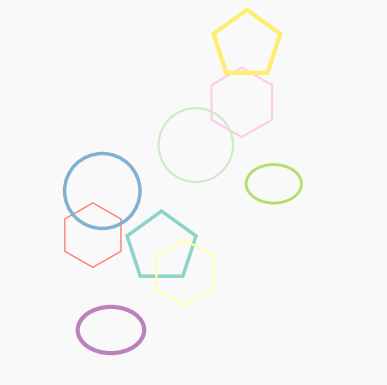[{"shape": "pentagon", "thickness": 2.5, "radius": 0.47, "center": [0.417, 0.358]}, {"shape": "hexagon", "thickness": 1.5, "radius": 0.42, "center": [0.477, 0.292]}, {"shape": "hexagon", "thickness": 1, "radius": 0.42, "center": [0.24, 0.389]}, {"shape": "circle", "thickness": 2.5, "radius": 0.49, "center": [0.264, 0.504]}, {"shape": "oval", "thickness": 2, "radius": 0.36, "center": [0.707, 0.523]}, {"shape": "hexagon", "thickness": 1.5, "radius": 0.45, "center": [0.624, 0.734]}, {"shape": "oval", "thickness": 3, "radius": 0.43, "center": [0.286, 0.143]}, {"shape": "circle", "thickness": 1.5, "radius": 0.48, "center": [0.505, 0.623]}, {"shape": "pentagon", "thickness": 3, "radius": 0.45, "center": [0.637, 0.884]}]